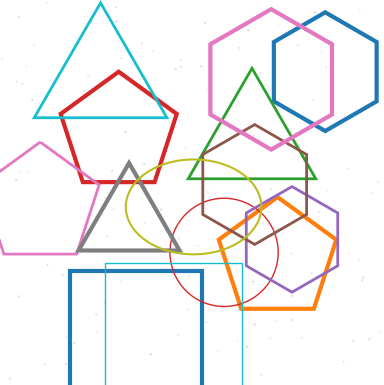[{"shape": "square", "thickness": 3, "radius": 0.85, "center": [0.353, 0.125]}, {"shape": "hexagon", "thickness": 3, "radius": 0.77, "center": [0.845, 0.814]}, {"shape": "pentagon", "thickness": 3, "radius": 0.8, "center": [0.721, 0.328]}, {"shape": "triangle", "thickness": 2, "radius": 0.96, "center": [0.655, 0.631]}, {"shape": "circle", "thickness": 1, "radius": 0.7, "center": [0.582, 0.345]}, {"shape": "pentagon", "thickness": 3, "radius": 0.79, "center": [0.308, 0.655]}, {"shape": "hexagon", "thickness": 2, "radius": 0.69, "center": [0.758, 0.378]}, {"shape": "hexagon", "thickness": 2, "radius": 0.78, "center": [0.662, 0.521]}, {"shape": "hexagon", "thickness": 3, "radius": 0.91, "center": [0.704, 0.794]}, {"shape": "pentagon", "thickness": 2, "radius": 0.8, "center": [0.105, 0.47]}, {"shape": "triangle", "thickness": 3, "radius": 0.76, "center": [0.335, 0.425]}, {"shape": "oval", "thickness": 1.5, "radius": 0.88, "center": [0.503, 0.463]}, {"shape": "triangle", "thickness": 2, "radius": 0.99, "center": [0.261, 0.794]}, {"shape": "square", "thickness": 1, "radius": 0.89, "center": [0.451, 0.14]}]